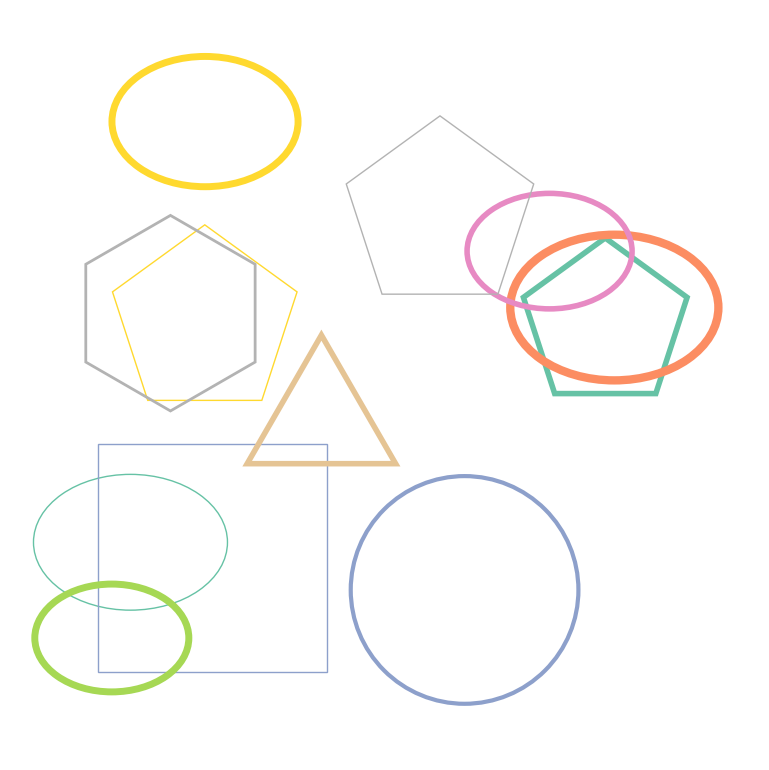[{"shape": "pentagon", "thickness": 2, "radius": 0.56, "center": [0.786, 0.579]}, {"shape": "oval", "thickness": 0.5, "radius": 0.63, "center": [0.169, 0.296]}, {"shape": "oval", "thickness": 3, "radius": 0.68, "center": [0.798, 0.601]}, {"shape": "circle", "thickness": 1.5, "radius": 0.74, "center": [0.603, 0.234]}, {"shape": "square", "thickness": 0.5, "radius": 0.74, "center": [0.276, 0.276]}, {"shape": "oval", "thickness": 2, "radius": 0.54, "center": [0.714, 0.674]}, {"shape": "oval", "thickness": 2.5, "radius": 0.5, "center": [0.145, 0.171]}, {"shape": "oval", "thickness": 2.5, "radius": 0.6, "center": [0.266, 0.842]}, {"shape": "pentagon", "thickness": 0.5, "radius": 0.63, "center": [0.266, 0.582]}, {"shape": "triangle", "thickness": 2, "radius": 0.56, "center": [0.417, 0.453]}, {"shape": "hexagon", "thickness": 1, "radius": 0.63, "center": [0.221, 0.593]}, {"shape": "pentagon", "thickness": 0.5, "radius": 0.64, "center": [0.571, 0.722]}]